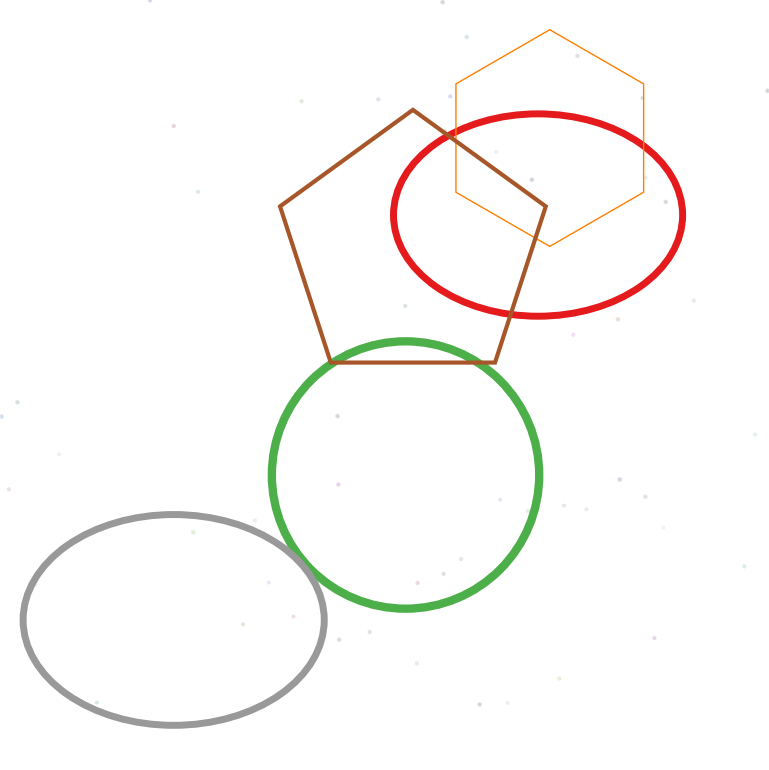[{"shape": "oval", "thickness": 2.5, "radius": 0.94, "center": [0.699, 0.721]}, {"shape": "circle", "thickness": 3, "radius": 0.87, "center": [0.527, 0.383]}, {"shape": "hexagon", "thickness": 0.5, "radius": 0.7, "center": [0.714, 0.821]}, {"shape": "pentagon", "thickness": 1.5, "radius": 0.91, "center": [0.536, 0.676]}, {"shape": "oval", "thickness": 2.5, "radius": 0.98, "center": [0.226, 0.195]}]